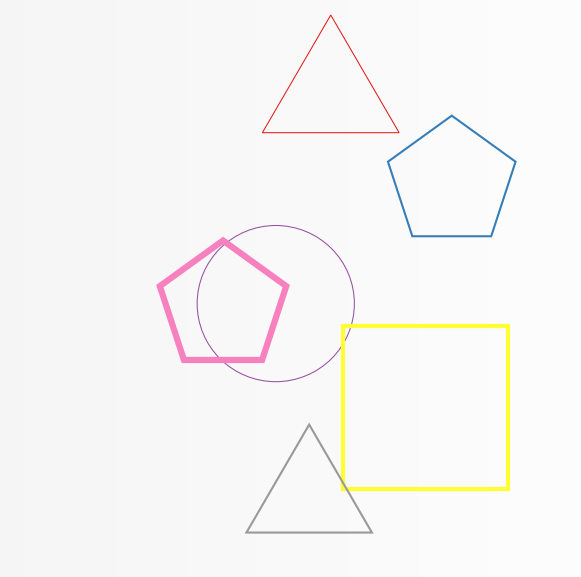[{"shape": "triangle", "thickness": 0.5, "radius": 0.68, "center": [0.569, 0.837]}, {"shape": "pentagon", "thickness": 1, "radius": 0.58, "center": [0.777, 0.683]}, {"shape": "circle", "thickness": 0.5, "radius": 0.68, "center": [0.474, 0.473]}, {"shape": "square", "thickness": 2, "radius": 0.71, "center": [0.732, 0.293]}, {"shape": "pentagon", "thickness": 3, "radius": 0.57, "center": [0.384, 0.468]}, {"shape": "triangle", "thickness": 1, "radius": 0.62, "center": [0.532, 0.139]}]